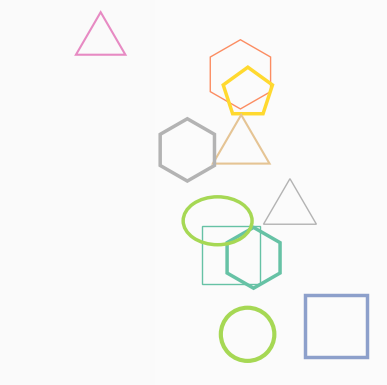[{"shape": "square", "thickness": 1, "radius": 0.37, "center": [0.596, 0.337]}, {"shape": "hexagon", "thickness": 2.5, "radius": 0.39, "center": [0.654, 0.33]}, {"shape": "hexagon", "thickness": 1, "radius": 0.45, "center": [0.62, 0.807]}, {"shape": "square", "thickness": 2.5, "radius": 0.4, "center": [0.867, 0.152]}, {"shape": "triangle", "thickness": 1.5, "radius": 0.37, "center": [0.26, 0.895]}, {"shape": "oval", "thickness": 2.5, "radius": 0.44, "center": [0.562, 0.427]}, {"shape": "circle", "thickness": 3, "radius": 0.35, "center": [0.639, 0.132]}, {"shape": "pentagon", "thickness": 2.5, "radius": 0.33, "center": [0.64, 0.759]}, {"shape": "triangle", "thickness": 1.5, "radius": 0.42, "center": [0.622, 0.617]}, {"shape": "hexagon", "thickness": 2.5, "radius": 0.4, "center": [0.483, 0.611]}, {"shape": "triangle", "thickness": 1, "radius": 0.39, "center": [0.748, 0.457]}]